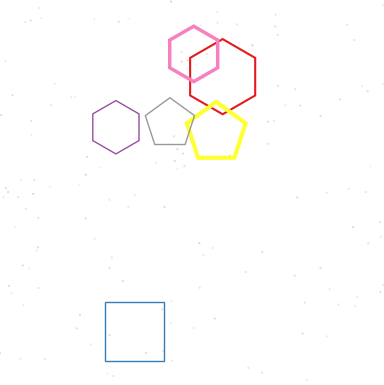[{"shape": "hexagon", "thickness": 1.5, "radius": 0.49, "center": [0.578, 0.801]}, {"shape": "square", "thickness": 1, "radius": 0.38, "center": [0.35, 0.14]}, {"shape": "hexagon", "thickness": 1, "radius": 0.35, "center": [0.301, 0.669]}, {"shape": "pentagon", "thickness": 3, "radius": 0.4, "center": [0.562, 0.655]}, {"shape": "hexagon", "thickness": 2.5, "radius": 0.36, "center": [0.503, 0.86]}, {"shape": "pentagon", "thickness": 1, "radius": 0.34, "center": [0.441, 0.679]}]